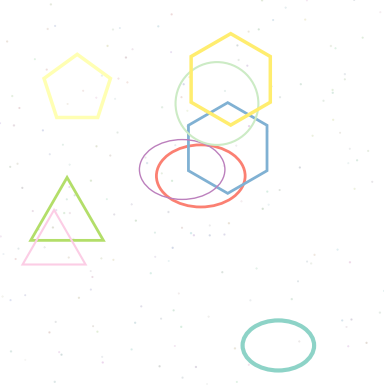[{"shape": "oval", "thickness": 3, "radius": 0.46, "center": [0.723, 0.103]}, {"shape": "pentagon", "thickness": 2.5, "radius": 0.45, "center": [0.201, 0.768]}, {"shape": "oval", "thickness": 2, "radius": 0.58, "center": [0.521, 0.543]}, {"shape": "hexagon", "thickness": 2, "radius": 0.59, "center": [0.591, 0.616]}, {"shape": "triangle", "thickness": 2, "radius": 0.54, "center": [0.174, 0.43]}, {"shape": "triangle", "thickness": 1.5, "radius": 0.47, "center": [0.14, 0.36]}, {"shape": "oval", "thickness": 1, "radius": 0.56, "center": [0.473, 0.56]}, {"shape": "circle", "thickness": 1.5, "radius": 0.54, "center": [0.564, 0.731]}, {"shape": "hexagon", "thickness": 2.5, "radius": 0.59, "center": [0.599, 0.794]}]